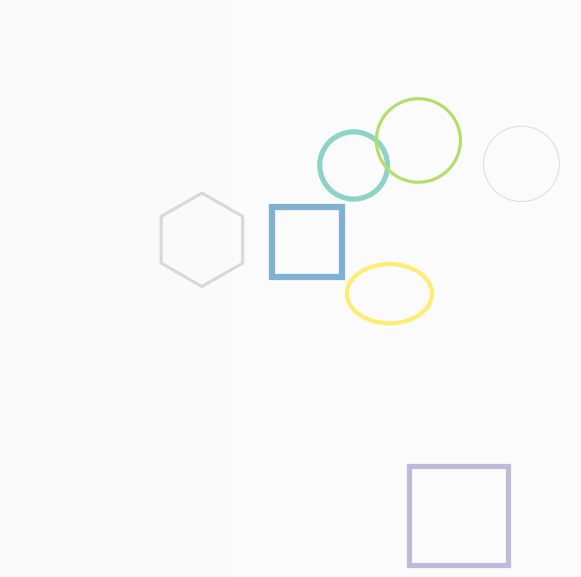[{"shape": "circle", "thickness": 2.5, "radius": 0.29, "center": [0.608, 0.713]}, {"shape": "square", "thickness": 2.5, "radius": 0.43, "center": [0.789, 0.107]}, {"shape": "square", "thickness": 3, "radius": 0.3, "center": [0.528, 0.58]}, {"shape": "circle", "thickness": 1.5, "radius": 0.36, "center": [0.72, 0.756]}, {"shape": "hexagon", "thickness": 1.5, "radius": 0.4, "center": [0.347, 0.584]}, {"shape": "circle", "thickness": 0.5, "radius": 0.33, "center": [0.897, 0.715]}, {"shape": "oval", "thickness": 2, "radius": 0.37, "center": [0.67, 0.491]}]